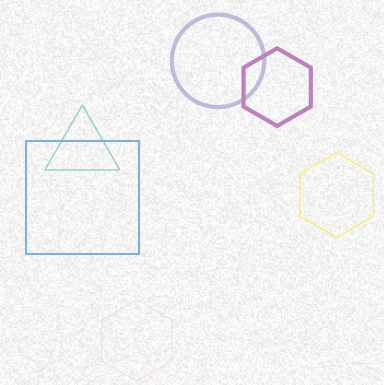[{"shape": "triangle", "thickness": 1, "radius": 0.56, "center": [0.214, 0.615]}, {"shape": "circle", "thickness": 3, "radius": 0.6, "center": [0.566, 0.842]}, {"shape": "square", "thickness": 1.5, "radius": 0.73, "center": [0.215, 0.487]}, {"shape": "hexagon", "thickness": 0.5, "radius": 0.53, "center": [0.355, 0.116]}, {"shape": "hexagon", "thickness": 3, "radius": 0.5, "center": [0.72, 0.774]}, {"shape": "hexagon", "thickness": 1, "radius": 0.55, "center": [0.874, 0.494]}]